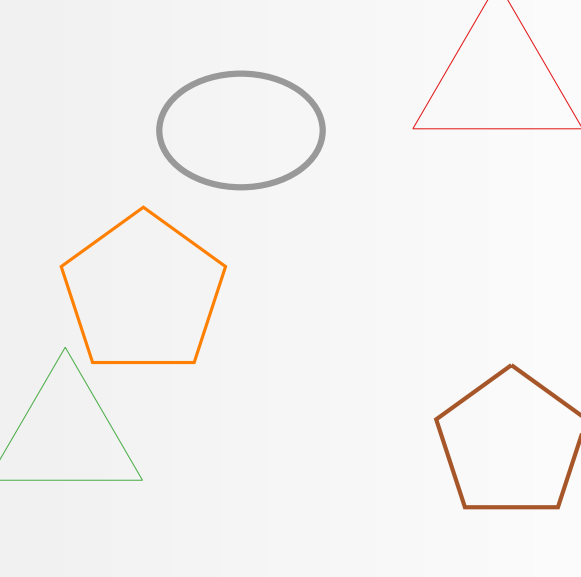[{"shape": "triangle", "thickness": 0.5, "radius": 0.84, "center": [0.856, 0.86]}, {"shape": "triangle", "thickness": 0.5, "radius": 0.77, "center": [0.112, 0.244]}, {"shape": "pentagon", "thickness": 1.5, "radius": 0.74, "center": [0.247, 0.492]}, {"shape": "pentagon", "thickness": 2, "radius": 0.68, "center": [0.88, 0.231]}, {"shape": "oval", "thickness": 3, "radius": 0.7, "center": [0.415, 0.773]}]